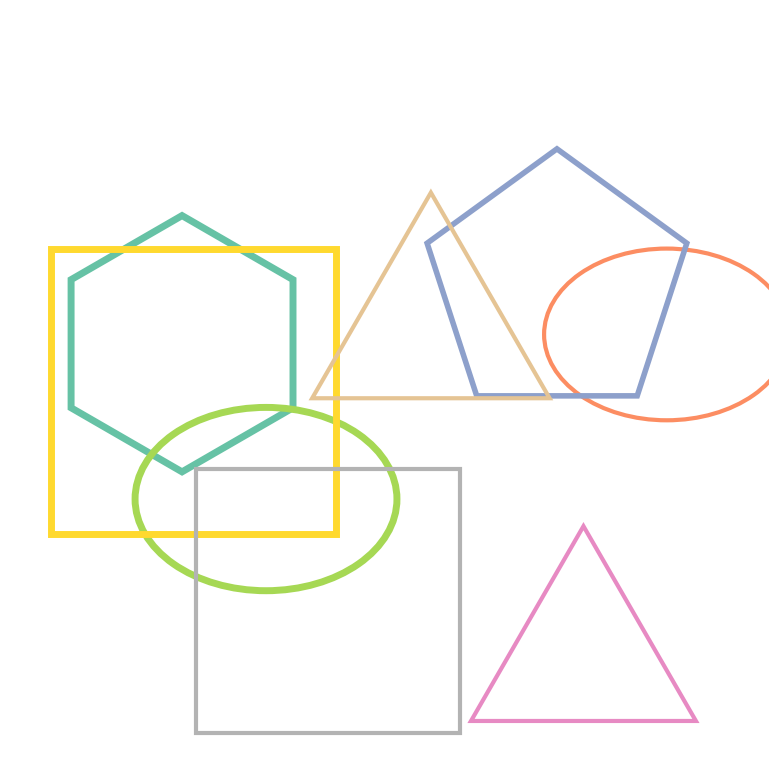[{"shape": "hexagon", "thickness": 2.5, "radius": 0.83, "center": [0.236, 0.554]}, {"shape": "oval", "thickness": 1.5, "radius": 0.8, "center": [0.866, 0.566]}, {"shape": "pentagon", "thickness": 2, "radius": 0.89, "center": [0.723, 0.629]}, {"shape": "triangle", "thickness": 1.5, "radius": 0.84, "center": [0.758, 0.148]}, {"shape": "oval", "thickness": 2.5, "radius": 0.85, "center": [0.345, 0.352]}, {"shape": "square", "thickness": 2.5, "radius": 0.93, "center": [0.251, 0.492]}, {"shape": "triangle", "thickness": 1.5, "radius": 0.89, "center": [0.56, 0.572]}, {"shape": "square", "thickness": 1.5, "radius": 0.86, "center": [0.426, 0.219]}]